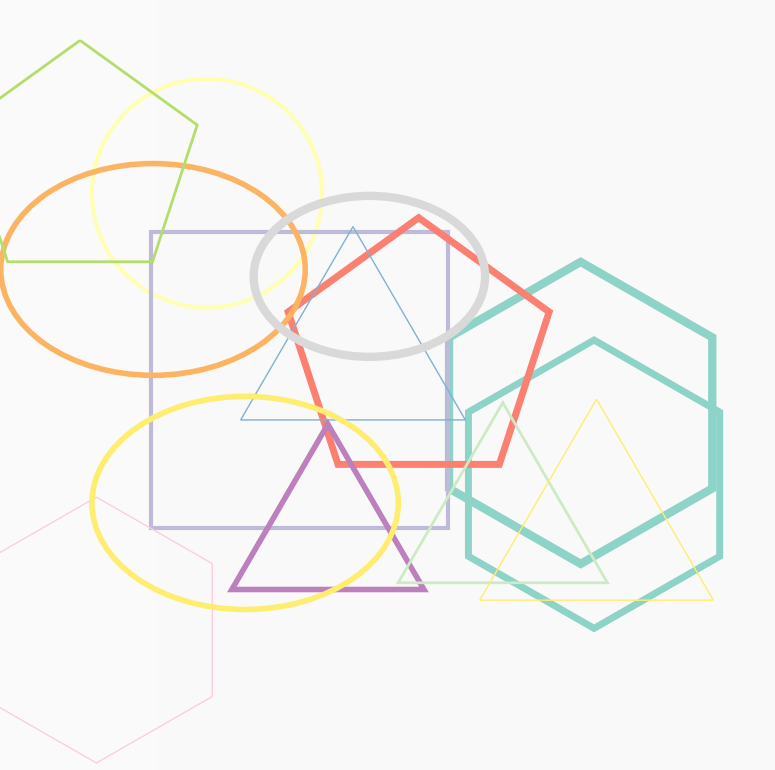[{"shape": "hexagon", "thickness": 2.5, "radius": 0.94, "center": [0.767, 0.371]}, {"shape": "hexagon", "thickness": 3, "radius": 0.98, "center": [0.749, 0.464]}, {"shape": "circle", "thickness": 1.5, "radius": 0.74, "center": [0.267, 0.749]}, {"shape": "square", "thickness": 1.5, "radius": 0.96, "center": [0.386, 0.506]}, {"shape": "pentagon", "thickness": 2.5, "radius": 0.89, "center": [0.54, 0.54]}, {"shape": "triangle", "thickness": 0.5, "radius": 0.84, "center": [0.455, 0.538]}, {"shape": "oval", "thickness": 2, "radius": 0.98, "center": [0.197, 0.65]}, {"shape": "pentagon", "thickness": 1, "radius": 0.79, "center": [0.103, 0.789]}, {"shape": "hexagon", "thickness": 0.5, "radius": 0.86, "center": [0.124, 0.182]}, {"shape": "oval", "thickness": 3, "radius": 0.75, "center": [0.477, 0.641]}, {"shape": "triangle", "thickness": 2, "radius": 0.72, "center": [0.423, 0.306]}, {"shape": "triangle", "thickness": 1, "radius": 0.78, "center": [0.649, 0.321]}, {"shape": "triangle", "thickness": 0.5, "radius": 0.87, "center": [0.77, 0.308]}, {"shape": "oval", "thickness": 2, "radius": 0.99, "center": [0.316, 0.347]}]